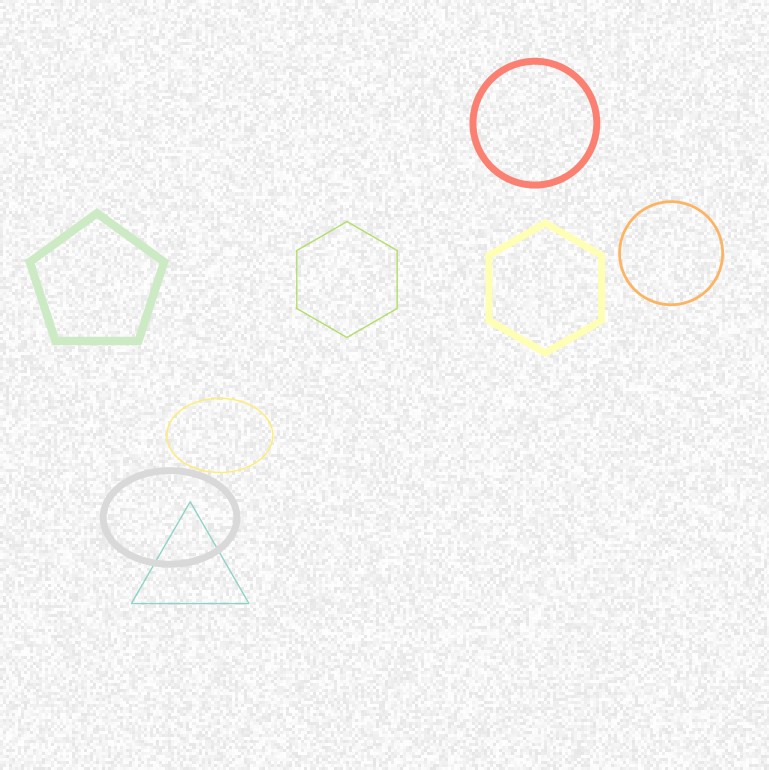[{"shape": "triangle", "thickness": 0.5, "radius": 0.44, "center": [0.247, 0.26]}, {"shape": "hexagon", "thickness": 2.5, "radius": 0.42, "center": [0.708, 0.626]}, {"shape": "circle", "thickness": 2.5, "radius": 0.4, "center": [0.695, 0.84]}, {"shape": "circle", "thickness": 1, "radius": 0.33, "center": [0.872, 0.671]}, {"shape": "hexagon", "thickness": 0.5, "radius": 0.38, "center": [0.451, 0.637]}, {"shape": "oval", "thickness": 2.5, "radius": 0.43, "center": [0.221, 0.328]}, {"shape": "pentagon", "thickness": 3, "radius": 0.46, "center": [0.126, 0.631]}, {"shape": "oval", "thickness": 0.5, "radius": 0.34, "center": [0.285, 0.435]}]